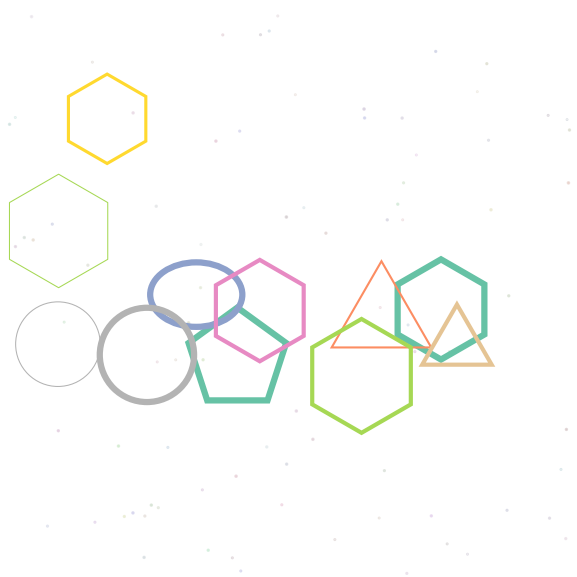[{"shape": "hexagon", "thickness": 3, "radius": 0.43, "center": [0.764, 0.463]}, {"shape": "pentagon", "thickness": 3, "radius": 0.44, "center": [0.411, 0.378]}, {"shape": "triangle", "thickness": 1, "radius": 0.5, "center": [0.661, 0.447]}, {"shape": "oval", "thickness": 3, "radius": 0.4, "center": [0.34, 0.489]}, {"shape": "hexagon", "thickness": 2, "radius": 0.44, "center": [0.45, 0.461]}, {"shape": "hexagon", "thickness": 0.5, "radius": 0.49, "center": [0.101, 0.599]}, {"shape": "hexagon", "thickness": 2, "radius": 0.49, "center": [0.626, 0.348]}, {"shape": "hexagon", "thickness": 1.5, "radius": 0.39, "center": [0.186, 0.793]}, {"shape": "triangle", "thickness": 2, "radius": 0.35, "center": [0.791, 0.402]}, {"shape": "circle", "thickness": 0.5, "radius": 0.37, "center": [0.1, 0.403]}, {"shape": "circle", "thickness": 3, "radius": 0.41, "center": [0.254, 0.385]}]